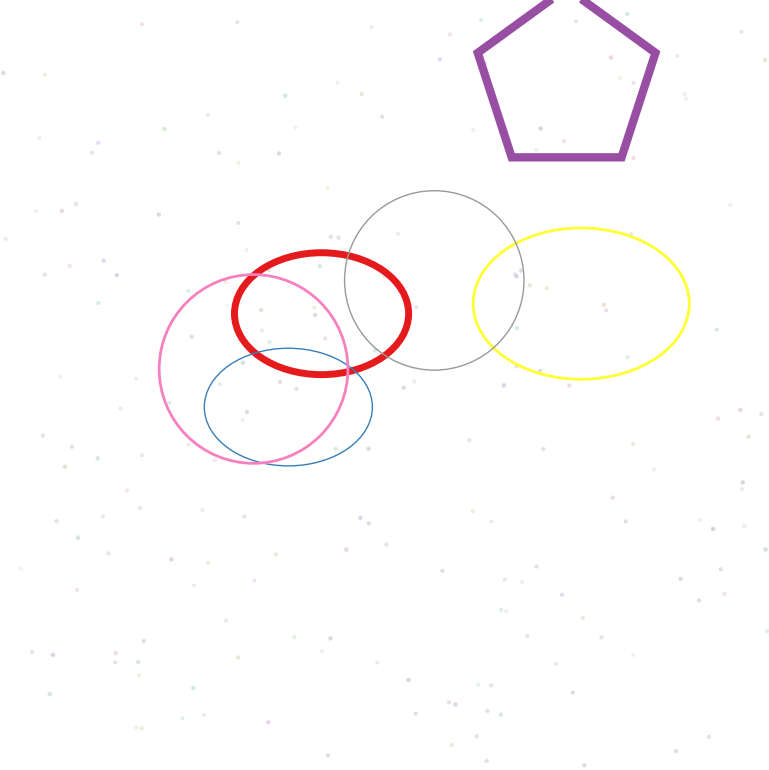[{"shape": "oval", "thickness": 2.5, "radius": 0.57, "center": [0.418, 0.593]}, {"shape": "oval", "thickness": 0.5, "radius": 0.55, "center": [0.374, 0.471]}, {"shape": "pentagon", "thickness": 3, "radius": 0.61, "center": [0.736, 0.894]}, {"shape": "oval", "thickness": 1, "radius": 0.7, "center": [0.755, 0.606]}, {"shape": "circle", "thickness": 1, "radius": 0.61, "center": [0.329, 0.521]}, {"shape": "circle", "thickness": 0.5, "radius": 0.58, "center": [0.564, 0.636]}]